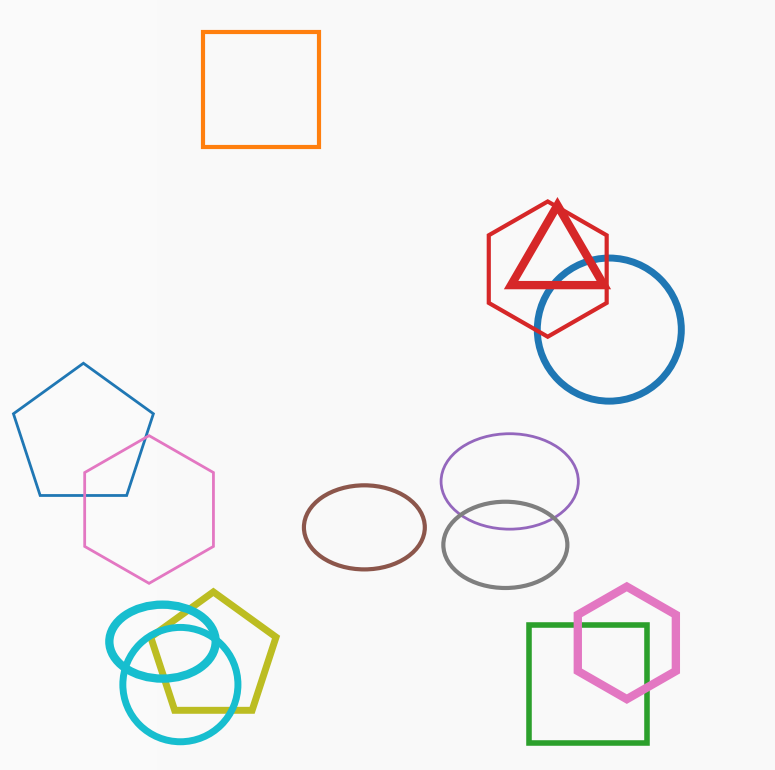[{"shape": "circle", "thickness": 2.5, "radius": 0.46, "center": [0.786, 0.572]}, {"shape": "pentagon", "thickness": 1, "radius": 0.47, "center": [0.108, 0.433]}, {"shape": "square", "thickness": 1.5, "radius": 0.37, "center": [0.337, 0.884]}, {"shape": "square", "thickness": 2, "radius": 0.38, "center": [0.759, 0.112]}, {"shape": "triangle", "thickness": 3, "radius": 0.35, "center": [0.719, 0.664]}, {"shape": "hexagon", "thickness": 1.5, "radius": 0.44, "center": [0.707, 0.651]}, {"shape": "oval", "thickness": 1, "radius": 0.44, "center": [0.658, 0.375]}, {"shape": "oval", "thickness": 1.5, "radius": 0.39, "center": [0.47, 0.315]}, {"shape": "hexagon", "thickness": 3, "radius": 0.37, "center": [0.809, 0.165]}, {"shape": "hexagon", "thickness": 1, "radius": 0.48, "center": [0.192, 0.338]}, {"shape": "oval", "thickness": 1.5, "radius": 0.4, "center": [0.652, 0.292]}, {"shape": "pentagon", "thickness": 2.5, "radius": 0.42, "center": [0.275, 0.146]}, {"shape": "oval", "thickness": 3, "radius": 0.34, "center": [0.21, 0.167]}, {"shape": "circle", "thickness": 2.5, "radius": 0.37, "center": [0.233, 0.111]}]